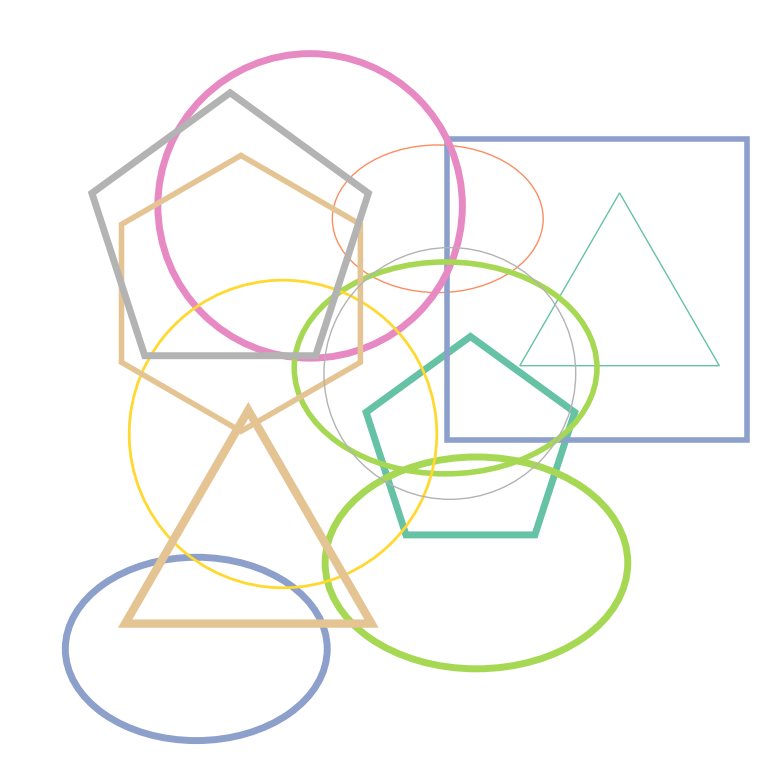[{"shape": "triangle", "thickness": 0.5, "radius": 0.75, "center": [0.805, 0.6]}, {"shape": "pentagon", "thickness": 2.5, "radius": 0.71, "center": [0.611, 0.421]}, {"shape": "oval", "thickness": 0.5, "radius": 0.68, "center": [0.569, 0.716]}, {"shape": "oval", "thickness": 2.5, "radius": 0.85, "center": [0.255, 0.157]}, {"shape": "square", "thickness": 2, "radius": 0.97, "center": [0.775, 0.624]}, {"shape": "circle", "thickness": 2.5, "radius": 0.99, "center": [0.403, 0.733]}, {"shape": "oval", "thickness": 2.5, "radius": 0.98, "center": [0.619, 0.269]}, {"shape": "oval", "thickness": 2, "radius": 0.98, "center": [0.579, 0.522]}, {"shape": "circle", "thickness": 1, "radius": 1.0, "center": [0.368, 0.436]}, {"shape": "hexagon", "thickness": 2, "radius": 0.9, "center": [0.313, 0.619]}, {"shape": "triangle", "thickness": 3, "radius": 0.92, "center": [0.322, 0.282]}, {"shape": "pentagon", "thickness": 2.5, "radius": 0.94, "center": [0.299, 0.691]}, {"shape": "circle", "thickness": 0.5, "radius": 0.82, "center": [0.584, 0.515]}]